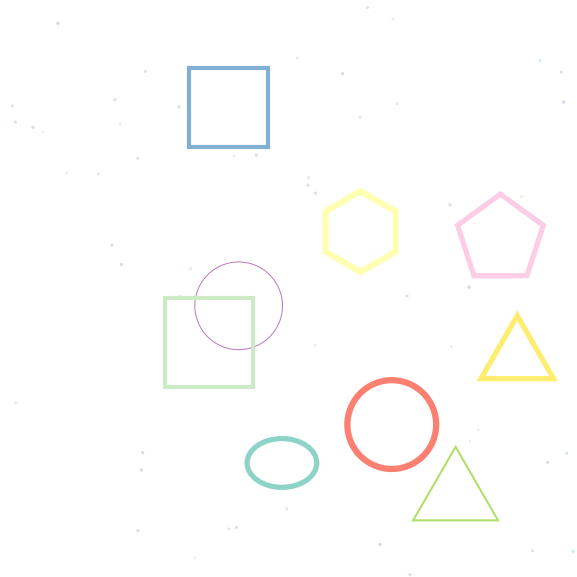[{"shape": "oval", "thickness": 2.5, "radius": 0.3, "center": [0.488, 0.197]}, {"shape": "hexagon", "thickness": 3, "radius": 0.35, "center": [0.624, 0.598]}, {"shape": "circle", "thickness": 3, "radius": 0.38, "center": [0.678, 0.264]}, {"shape": "square", "thickness": 2, "radius": 0.34, "center": [0.396, 0.813]}, {"shape": "triangle", "thickness": 1, "radius": 0.42, "center": [0.789, 0.141]}, {"shape": "pentagon", "thickness": 2.5, "radius": 0.39, "center": [0.867, 0.585]}, {"shape": "circle", "thickness": 0.5, "radius": 0.38, "center": [0.413, 0.47]}, {"shape": "square", "thickness": 2, "radius": 0.38, "center": [0.362, 0.406]}, {"shape": "triangle", "thickness": 2.5, "radius": 0.36, "center": [0.896, 0.38]}]